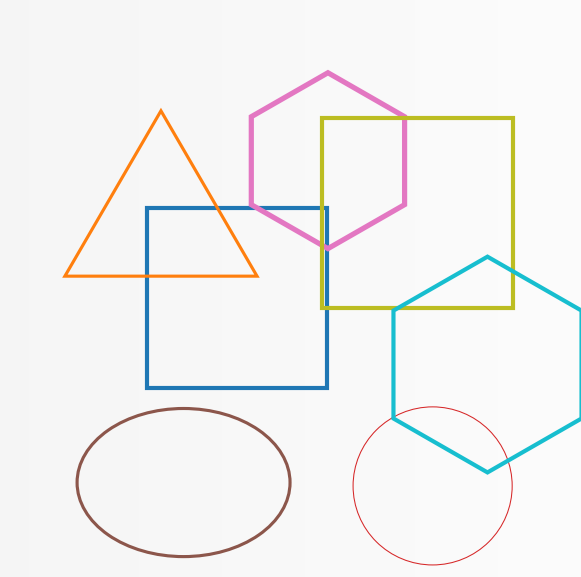[{"shape": "square", "thickness": 2, "radius": 0.78, "center": [0.408, 0.483]}, {"shape": "triangle", "thickness": 1.5, "radius": 0.95, "center": [0.277, 0.616]}, {"shape": "circle", "thickness": 0.5, "radius": 0.68, "center": [0.744, 0.158]}, {"shape": "oval", "thickness": 1.5, "radius": 0.92, "center": [0.316, 0.164]}, {"shape": "hexagon", "thickness": 2.5, "radius": 0.76, "center": [0.564, 0.721]}, {"shape": "square", "thickness": 2, "radius": 0.82, "center": [0.718, 0.63]}, {"shape": "hexagon", "thickness": 2, "radius": 0.93, "center": [0.839, 0.368]}]